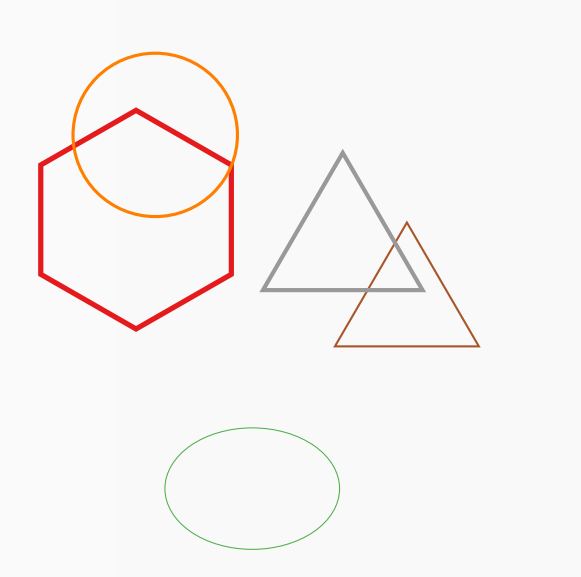[{"shape": "hexagon", "thickness": 2.5, "radius": 0.95, "center": [0.234, 0.619]}, {"shape": "oval", "thickness": 0.5, "radius": 0.75, "center": [0.434, 0.153]}, {"shape": "circle", "thickness": 1.5, "radius": 0.71, "center": [0.267, 0.766]}, {"shape": "triangle", "thickness": 1, "radius": 0.71, "center": [0.7, 0.471]}, {"shape": "triangle", "thickness": 2, "radius": 0.79, "center": [0.59, 0.576]}]